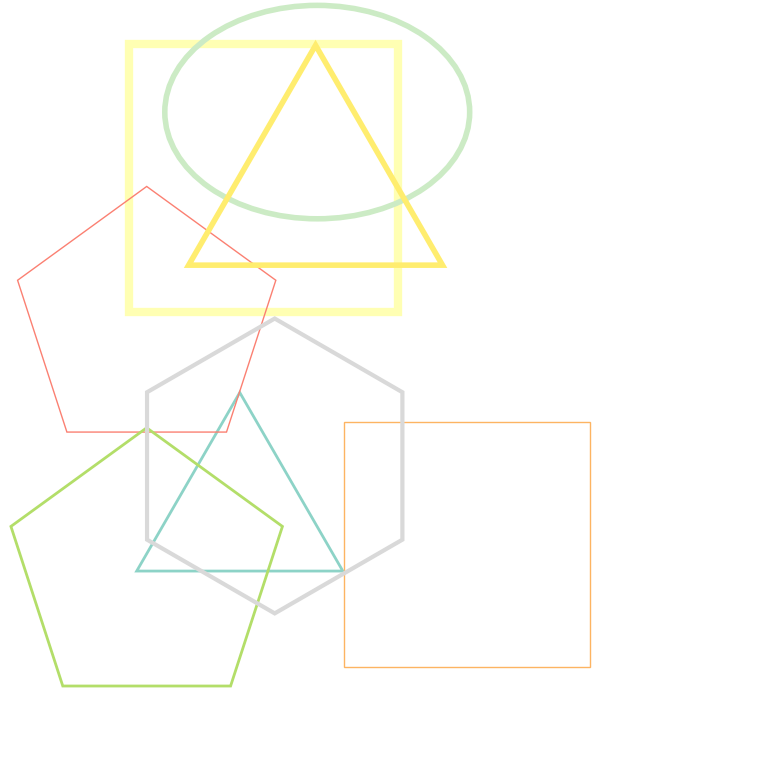[{"shape": "triangle", "thickness": 1, "radius": 0.77, "center": [0.311, 0.336]}, {"shape": "square", "thickness": 3, "radius": 0.87, "center": [0.342, 0.769]}, {"shape": "pentagon", "thickness": 0.5, "radius": 0.88, "center": [0.191, 0.582]}, {"shape": "square", "thickness": 0.5, "radius": 0.8, "center": [0.607, 0.293]}, {"shape": "pentagon", "thickness": 1, "radius": 0.93, "center": [0.19, 0.259]}, {"shape": "hexagon", "thickness": 1.5, "radius": 0.96, "center": [0.357, 0.395]}, {"shape": "oval", "thickness": 2, "radius": 0.99, "center": [0.412, 0.854]}, {"shape": "triangle", "thickness": 2, "radius": 0.95, "center": [0.41, 0.751]}]